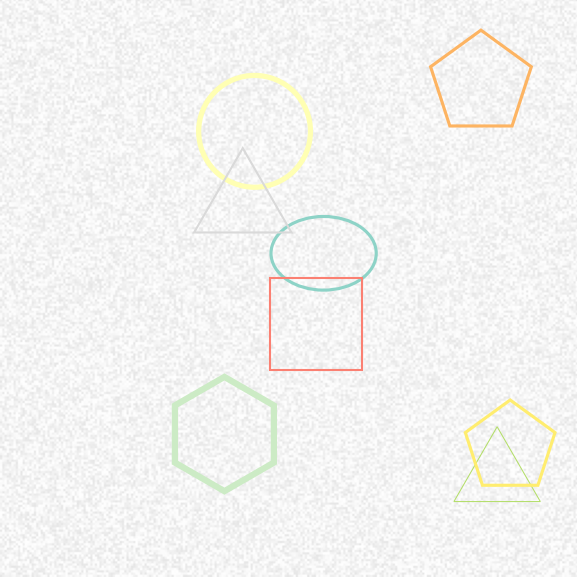[{"shape": "oval", "thickness": 1.5, "radius": 0.46, "center": [0.56, 0.561]}, {"shape": "circle", "thickness": 2.5, "radius": 0.48, "center": [0.441, 0.772]}, {"shape": "square", "thickness": 1, "radius": 0.4, "center": [0.547, 0.439]}, {"shape": "pentagon", "thickness": 1.5, "radius": 0.46, "center": [0.833, 0.855]}, {"shape": "triangle", "thickness": 0.5, "radius": 0.43, "center": [0.861, 0.174]}, {"shape": "triangle", "thickness": 1, "radius": 0.49, "center": [0.42, 0.645]}, {"shape": "hexagon", "thickness": 3, "radius": 0.49, "center": [0.389, 0.248]}, {"shape": "pentagon", "thickness": 1.5, "radius": 0.41, "center": [0.883, 0.225]}]